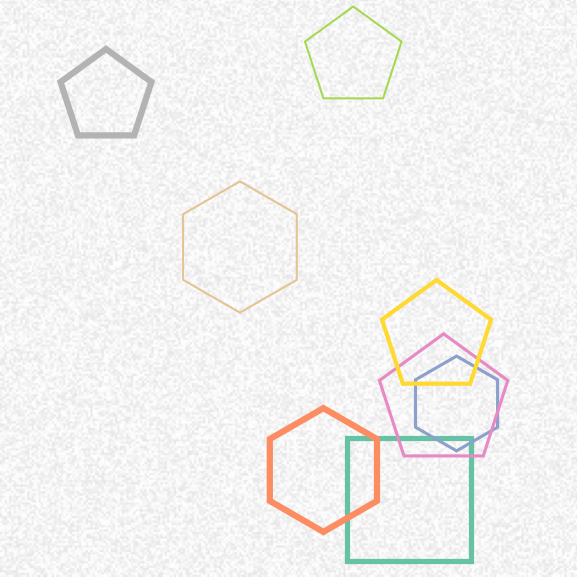[{"shape": "square", "thickness": 2.5, "radius": 0.53, "center": [0.708, 0.134]}, {"shape": "hexagon", "thickness": 3, "radius": 0.54, "center": [0.56, 0.185]}, {"shape": "hexagon", "thickness": 1.5, "radius": 0.41, "center": [0.791, 0.3]}, {"shape": "pentagon", "thickness": 1.5, "radius": 0.58, "center": [0.768, 0.304]}, {"shape": "pentagon", "thickness": 1, "radius": 0.44, "center": [0.612, 0.9]}, {"shape": "pentagon", "thickness": 2, "radius": 0.5, "center": [0.756, 0.415]}, {"shape": "hexagon", "thickness": 1, "radius": 0.57, "center": [0.415, 0.571]}, {"shape": "pentagon", "thickness": 3, "radius": 0.41, "center": [0.184, 0.832]}]